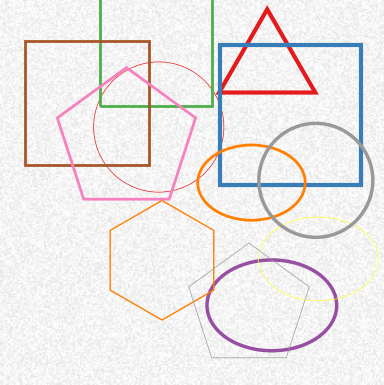[{"shape": "circle", "thickness": 0.5, "radius": 0.85, "center": [0.412, 0.67]}, {"shape": "triangle", "thickness": 3, "radius": 0.72, "center": [0.694, 0.832]}, {"shape": "square", "thickness": 3, "radius": 0.91, "center": [0.755, 0.702]}, {"shape": "square", "thickness": 2, "radius": 0.72, "center": [0.405, 0.87]}, {"shape": "oval", "thickness": 2.5, "radius": 0.84, "center": [0.706, 0.207]}, {"shape": "hexagon", "thickness": 1, "radius": 0.78, "center": [0.421, 0.324]}, {"shape": "oval", "thickness": 2, "radius": 0.7, "center": [0.653, 0.526]}, {"shape": "oval", "thickness": 0.5, "radius": 0.78, "center": [0.827, 0.327]}, {"shape": "square", "thickness": 2, "radius": 0.8, "center": [0.227, 0.732]}, {"shape": "pentagon", "thickness": 2, "radius": 0.94, "center": [0.328, 0.635]}, {"shape": "pentagon", "thickness": 0.5, "radius": 0.82, "center": [0.647, 0.204]}, {"shape": "circle", "thickness": 2.5, "radius": 0.74, "center": [0.82, 0.532]}]